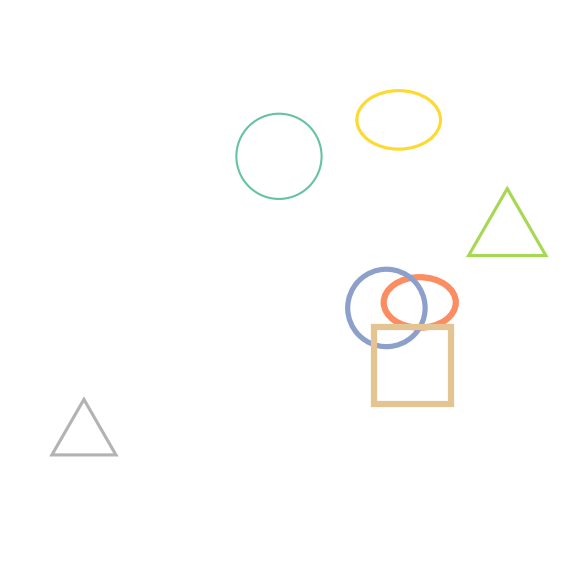[{"shape": "circle", "thickness": 1, "radius": 0.37, "center": [0.483, 0.728]}, {"shape": "oval", "thickness": 3, "radius": 0.31, "center": [0.727, 0.475]}, {"shape": "circle", "thickness": 2.5, "radius": 0.34, "center": [0.669, 0.466]}, {"shape": "triangle", "thickness": 1.5, "radius": 0.39, "center": [0.878, 0.595]}, {"shape": "oval", "thickness": 1.5, "radius": 0.36, "center": [0.69, 0.792]}, {"shape": "square", "thickness": 3, "radius": 0.33, "center": [0.715, 0.366]}, {"shape": "triangle", "thickness": 1.5, "radius": 0.32, "center": [0.145, 0.243]}]